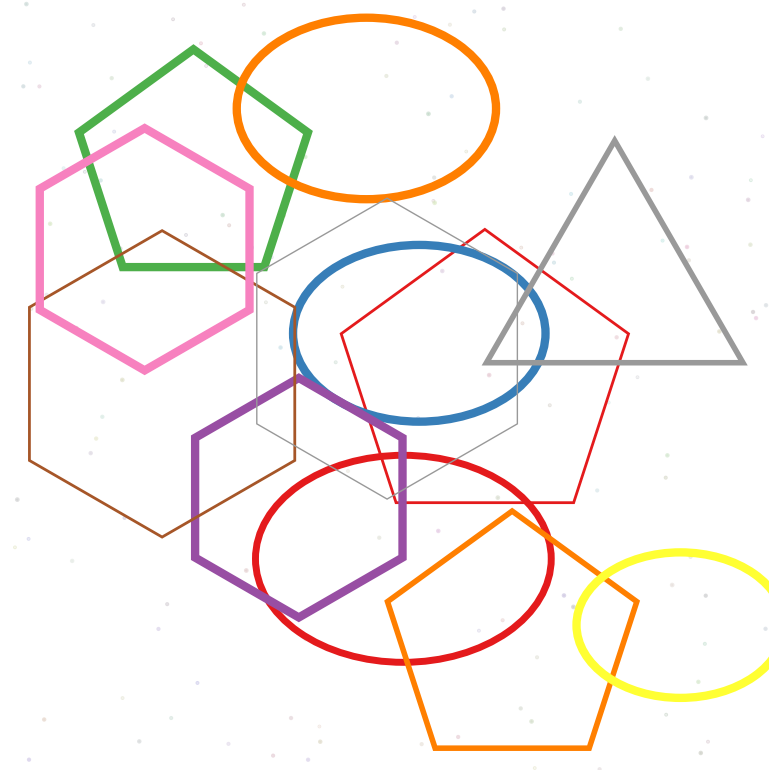[{"shape": "pentagon", "thickness": 1, "radius": 0.98, "center": [0.63, 0.506]}, {"shape": "oval", "thickness": 2.5, "radius": 0.96, "center": [0.524, 0.274]}, {"shape": "oval", "thickness": 3, "radius": 0.82, "center": [0.545, 0.567]}, {"shape": "pentagon", "thickness": 3, "radius": 0.78, "center": [0.251, 0.78]}, {"shape": "hexagon", "thickness": 3, "radius": 0.78, "center": [0.388, 0.354]}, {"shape": "pentagon", "thickness": 2, "radius": 0.85, "center": [0.665, 0.166]}, {"shape": "oval", "thickness": 3, "radius": 0.84, "center": [0.476, 0.859]}, {"shape": "oval", "thickness": 3, "radius": 0.67, "center": [0.884, 0.188]}, {"shape": "hexagon", "thickness": 1, "radius": 0.99, "center": [0.211, 0.501]}, {"shape": "hexagon", "thickness": 3, "radius": 0.79, "center": [0.188, 0.676]}, {"shape": "hexagon", "thickness": 0.5, "radius": 0.98, "center": [0.503, 0.547]}, {"shape": "triangle", "thickness": 2, "radius": 0.96, "center": [0.798, 0.625]}]